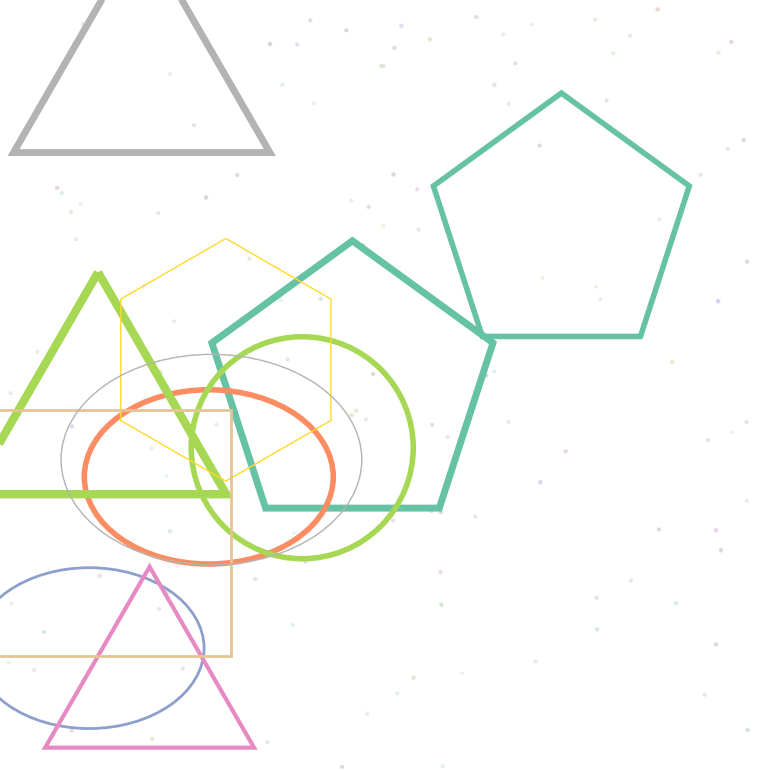[{"shape": "pentagon", "thickness": 2.5, "radius": 0.96, "center": [0.458, 0.495]}, {"shape": "pentagon", "thickness": 2, "radius": 0.87, "center": [0.729, 0.704]}, {"shape": "oval", "thickness": 2, "radius": 0.81, "center": [0.271, 0.381]}, {"shape": "oval", "thickness": 1, "radius": 0.75, "center": [0.116, 0.158]}, {"shape": "triangle", "thickness": 1.5, "radius": 0.78, "center": [0.194, 0.107]}, {"shape": "triangle", "thickness": 3, "radius": 0.96, "center": [0.127, 0.454]}, {"shape": "circle", "thickness": 2, "radius": 0.72, "center": [0.392, 0.419]}, {"shape": "hexagon", "thickness": 0.5, "radius": 0.79, "center": [0.293, 0.533]}, {"shape": "square", "thickness": 1, "radius": 0.8, "center": [0.141, 0.308]}, {"shape": "oval", "thickness": 0.5, "radius": 0.98, "center": [0.275, 0.403]}, {"shape": "triangle", "thickness": 2.5, "radius": 0.96, "center": [0.184, 0.898]}]